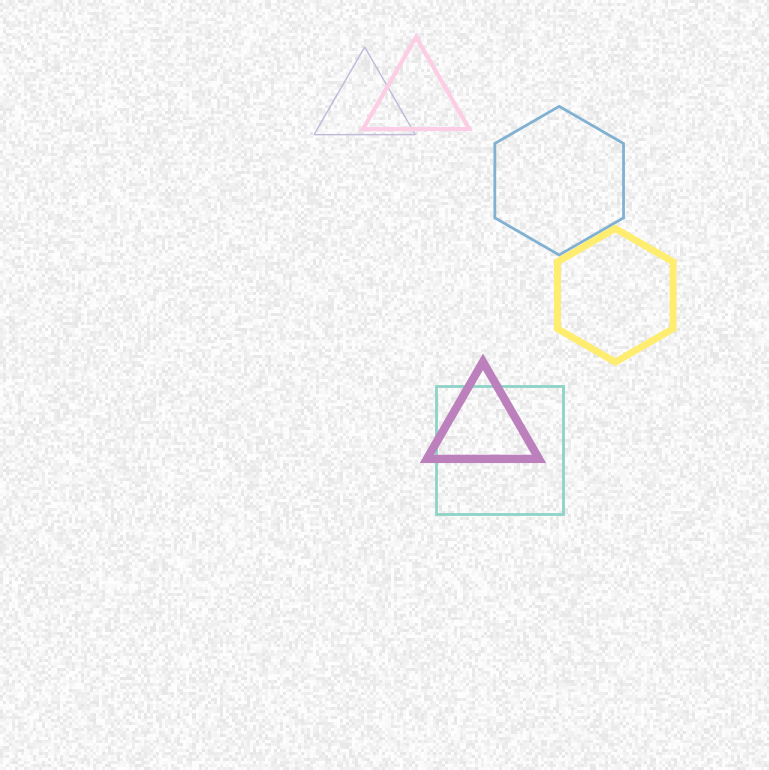[{"shape": "square", "thickness": 1, "radius": 0.41, "center": [0.649, 0.415]}, {"shape": "triangle", "thickness": 0.5, "radius": 0.38, "center": [0.474, 0.863]}, {"shape": "hexagon", "thickness": 1, "radius": 0.48, "center": [0.726, 0.765]}, {"shape": "triangle", "thickness": 1.5, "radius": 0.4, "center": [0.54, 0.872]}, {"shape": "triangle", "thickness": 3, "radius": 0.42, "center": [0.627, 0.446]}, {"shape": "hexagon", "thickness": 2.5, "radius": 0.43, "center": [0.799, 0.617]}]